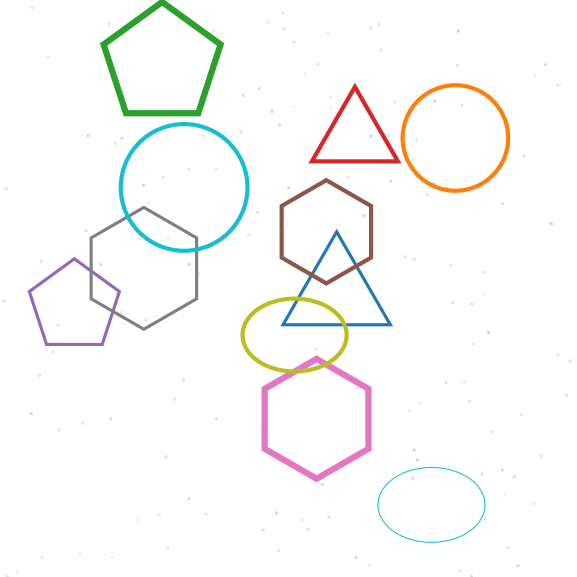[{"shape": "triangle", "thickness": 1.5, "radius": 0.54, "center": [0.583, 0.49]}, {"shape": "circle", "thickness": 2, "radius": 0.46, "center": [0.789, 0.76]}, {"shape": "pentagon", "thickness": 3, "radius": 0.53, "center": [0.281, 0.889]}, {"shape": "triangle", "thickness": 2, "radius": 0.43, "center": [0.615, 0.763]}, {"shape": "pentagon", "thickness": 1.5, "radius": 0.41, "center": [0.129, 0.469]}, {"shape": "hexagon", "thickness": 2, "radius": 0.45, "center": [0.565, 0.598]}, {"shape": "hexagon", "thickness": 3, "radius": 0.52, "center": [0.548, 0.274]}, {"shape": "hexagon", "thickness": 1.5, "radius": 0.53, "center": [0.249, 0.534]}, {"shape": "oval", "thickness": 2, "radius": 0.45, "center": [0.51, 0.419]}, {"shape": "oval", "thickness": 0.5, "radius": 0.46, "center": [0.747, 0.125]}, {"shape": "circle", "thickness": 2, "radius": 0.55, "center": [0.319, 0.675]}]